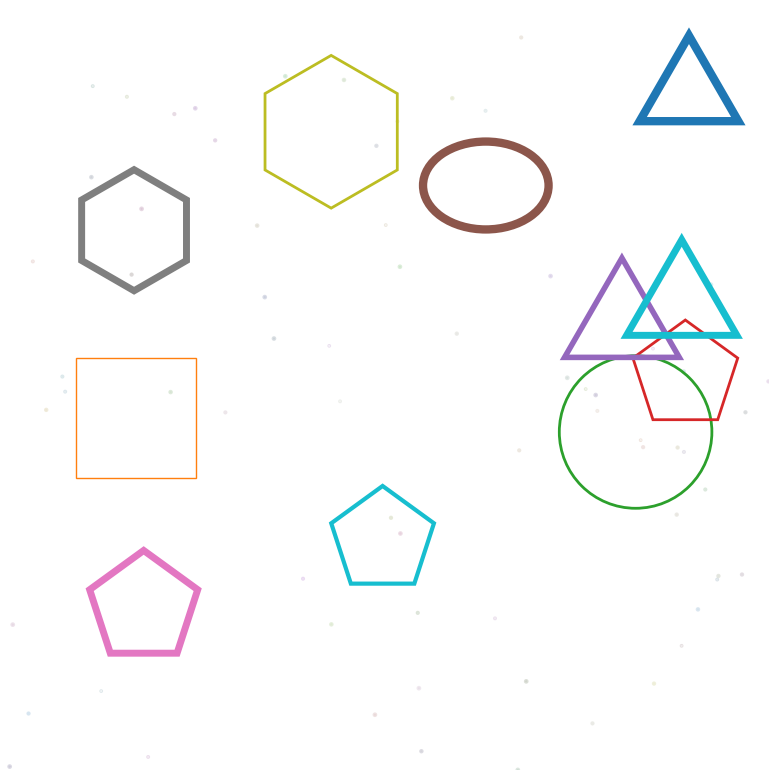[{"shape": "triangle", "thickness": 3, "radius": 0.37, "center": [0.895, 0.88]}, {"shape": "square", "thickness": 0.5, "radius": 0.39, "center": [0.177, 0.457]}, {"shape": "circle", "thickness": 1, "radius": 0.5, "center": [0.825, 0.439]}, {"shape": "pentagon", "thickness": 1, "radius": 0.36, "center": [0.89, 0.513]}, {"shape": "triangle", "thickness": 2, "radius": 0.43, "center": [0.808, 0.579]}, {"shape": "oval", "thickness": 3, "radius": 0.41, "center": [0.631, 0.759]}, {"shape": "pentagon", "thickness": 2.5, "radius": 0.37, "center": [0.187, 0.211]}, {"shape": "hexagon", "thickness": 2.5, "radius": 0.39, "center": [0.174, 0.701]}, {"shape": "hexagon", "thickness": 1, "radius": 0.5, "center": [0.43, 0.829]}, {"shape": "pentagon", "thickness": 1.5, "radius": 0.35, "center": [0.497, 0.299]}, {"shape": "triangle", "thickness": 2.5, "radius": 0.41, "center": [0.885, 0.606]}]